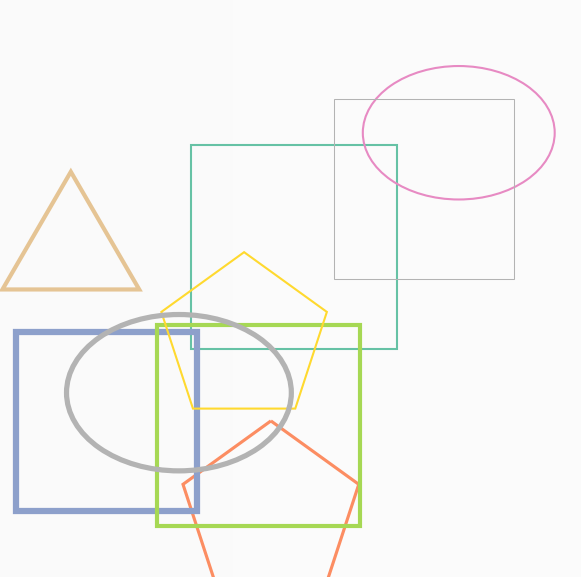[{"shape": "square", "thickness": 1, "radius": 0.88, "center": [0.506, 0.572]}, {"shape": "pentagon", "thickness": 1.5, "radius": 0.79, "center": [0.466, 0.111]}, {"shape": "square", "thickness": 3, "radius": 0.78, "center": [0.183, 0.269]}, {"shape": "oval", "thickness": 1, "radius": 0.83, "center": [0.789, 0.769]}, {"shape": "square", "thickness": 2, "radius": 0.87, "center": [0.445, 0.262]}, {"shape": "pentagon", "thickness": 1, "radius": 0.75, "center": [0.42, 0.413]}, {"shape": "triangle", "thickness": 2, "radius": 0.68, "center": [0.122, 0.566]}, {"shape": "oval", "thickness": 2.5, "radius": 0.97, "center": [0.308, 0.319]}, {"shape": "square", "thickness": 0.5, "radius": 0.78, "center": [0.729, 0.672]}]